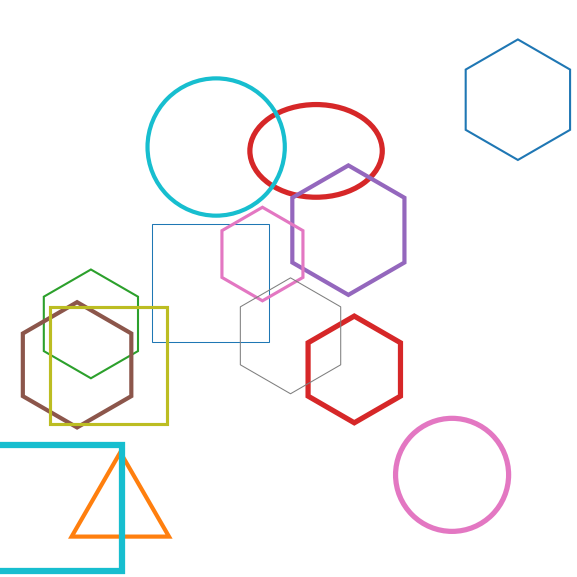[{"shape": "square", "thickness": 0.5, "radius": 0.51, "center": [0.364, 0.51]}, {"shape": "hexagon", "thickness": 1, "radius": 0.52, "center": [0.897, 0.826]}, {"shape": "triangle", "thickness": 2, "radius": 0.49, "center": [0.208, 0.119]}, {"shape": "hexagon", "thickness": 1, "radius": 0.47, "center": [0.157, 0.438]}, {"shape": "hexagon", "thickness": 2.5, "radius": 0.46, "center": [0.613, 0.359]}, {"shape": "oval", "thickness": 2.5, "radius": 0.57, "center": [0.547, 0.738]}, {"shape": "hexagon", "thickness": 2, "radius": 0.56, "center": [0.603, 0.601]}, {"shape": "hexagon", "thickness": 2, "radius": 0.54, "center": [0.133, 0.367]}, {"shape": "hexagon", "thickness": 1.5, "radius": 0.4, "center": [0.454, 0.559]}, {"shape": "circle", "thickness": 2.5, "radius": 0.49, "center": [0.783, 0.177]}, {"shape": "hexagon", "thickness": 0.5, "radius": 0.5, "center": [0.503, 0.418]}, {"shape": "square", "thickness": 1.5, "radius": 0.51, "center": [0.188, 0.366]}, {"shape": "circle", "thickness": 2, "radius": 0.59, "center": [0.374, 0.745]}, {"shape": "square", "thickness": 3, "radius": 0.54, "center": [0.103, 0.12]}]